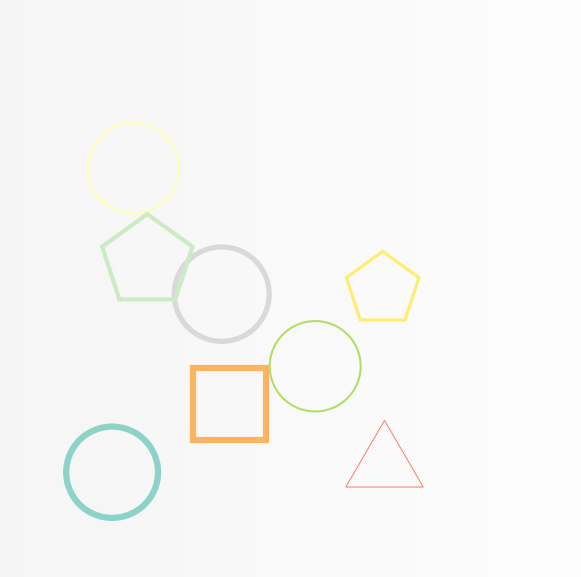[{"shape": "circle", "thickness": 3, "radius": 0.4, "center": [0.193, 0.181]}, {"shape": "circle", "thickness": 1, "radius": 0.39, "center": [0.229, 0.708]}, {"shape": "triangle", "thickness": 0.5, "radius": 0.38, "center": [0.662, 0.194]}, {"shape": "square", "thickness": 3, "radius": 0.31, "center": [0.394, 0.3]}, {"shape": "circle", "thickness": 1, "radius": 0.39, "center": [0.542, 0.365]}, {"shape": "circle", "thickness": 2.5, "radius": 0.41, "center": [0.381, 0.49]}, {"shape": "pentagon", "thickness": 2, "radius": 0.41, "center": [0.253, 0.547]}, {"shape": "pentagon", "thickness": 1.5, "radius": 0.33, "center": [0.658, 0.498]}]